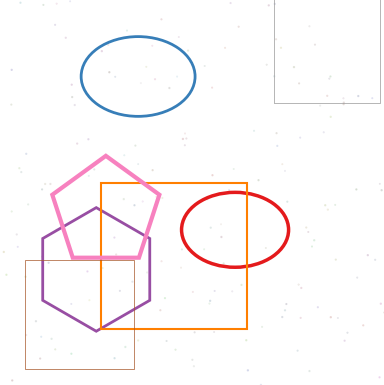[{"shape": "oval", "thickness": 2.5, "radius": 0.69, "center": [0.611, 0.403]}, {"shape": "oval", "thickness": 2, "radius": 0.74, "center": [0.359, 0.801]}, {"shape": "hexagon", "thickness": 2, "radius": 0.8, "center": [0.25, 0.3]}, {"shape": "square", "thickness": 1.5, "radius": 0.94, "center": [0.452, 0.336]}, {"shape": "square", "thickness": 0.5, "radius": 0.71, "center": [0.207, 0.183]}, {"shape": "pentagon", "thickness": 3, "radius": 0.73, "center": [0.275, 0.449]}, {"shape": "square", "thickness": 0.5, "radius": 0.69, "center": [0.848, 0.869]}]